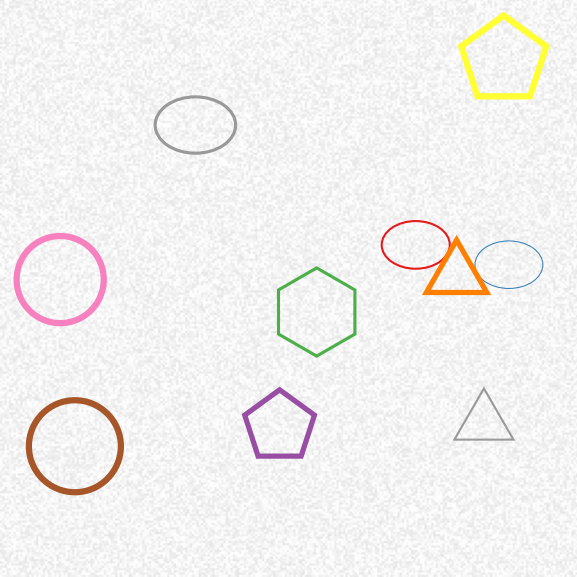[{"shape": "oval", "thickness": 1, "radius": 0.29, "center": [0.72, 0.575]}, {"shape": "oval", "thickness": 0.5, "radius": 0.29, "center": [0.881, 0.541]}, {"shape": "hexagon", "thickness": 1.5, "radius": 0.38, "center": [0.548, 0.459]}, {"shape": "pentagon", "thickness": 2.5, "radius": 0.32, "center": [0.484, 0.261]}, {"shape": "triangle", "thickness": 2.5, "radius": 0.3, "center": [0.791, 0.523]}, {"shape": "pentagon", "thickness": 3, "radius": 0.39, "center": [0.872, 0.895]}, {"shape": "circle", "thickness": 3, "radius": 0.4, "center": [0.13, 0.226]}, {"shape": "circle", "thickness": 3, "radius": 0.38, "center": [0.104, 0.515]}, {"shape": "triangle", "thickness": 1, "radius": 0.3, "center": [0.838, 0.267]}, {"shape": "oval", "thickness": 1.5, "radius": 0.35, "center": [0.338, 0.783]}]